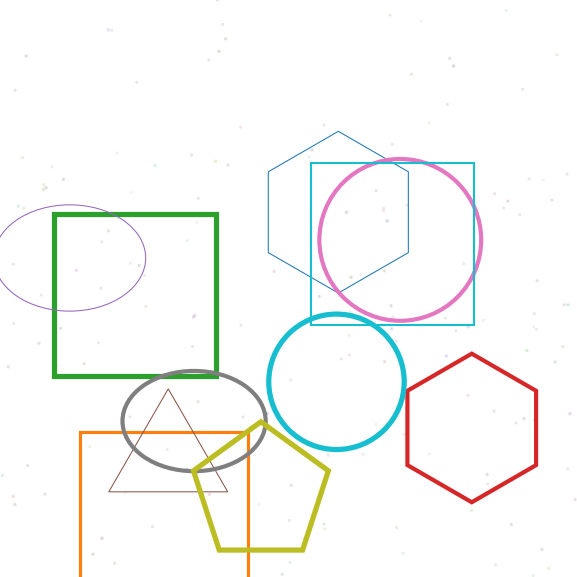[{"shape": "hexagon", "thickness": 0.5, "radius": 0.7, "center": [0.586, 0.632]}, {"shape": "square", "thickness": 1.5, "radius": 0.73, "center": [0.284, 0.106]}, {"shape": "square", "thickness": 2.5, "radius": 0.7, "center": [0.234, 0.489]}, {"shape": "hexagon", "thickness": 2, "radius": 0.64, "center": [0.817, 0.258]}, {"shape": "oval", "thickness": 0.5, "radius": 0.66, "center": [0.121, 0.552]}, {"shape": "triangle", "thickness": 0.5, "radius": 0.59, "center": [0.291, 0.207]}, {"shape": "circle", "thickness": 2, "radius": 0.7, "center": [0.693, 0.584]}, {"shape": "oval", "thickness": 2, "radius": 0.62, "center": [0.336, 0.27]}, {"shape": "pentagon", "thickness": 2.5, "radius": 0.61, "center": [0.452, 0.146]}, {"shape": "circle", "thickness": 2.5, "radius": 0.59, "center": [0.583, 0.338]}, {"shape": "square", "thickness": 1, "radius": 0.7, "center": [0.68, 0.577]}]